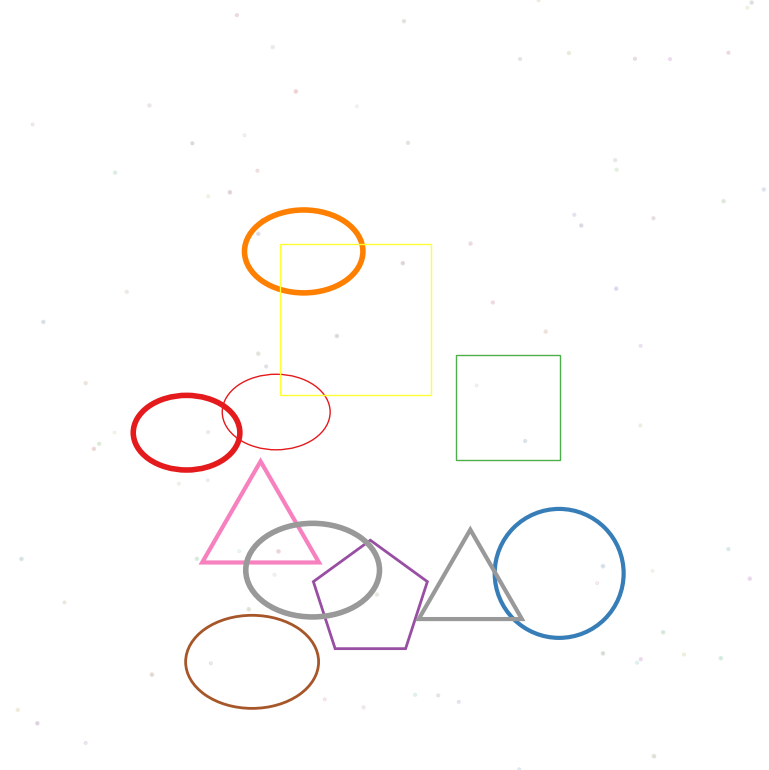[{"shape": "oval", "thickness": 0.5, "radius": 0.35, "center": [0.359, 0.465]}, {"shape": "oval", "thickness": 2, "radius": 0.35, "center": [0.242, 0.438]}, {"shape": "circle", "thickness": 1.5, "radius": 0.42, "center": [0.726, 0.255]}, {"shape": "square", "thickness": 0.5, "radius": 0.34, "center": [0.66, 0.471]}, {"shape": "pentagon", "thickness": 1, "radius": 0.39, "center": [0.481, 0.221]}, {"shape": "oval", "thickness": 2, "radius": 0.38, "center": [0.394, 0.673]}, {"shape": "square", "thickness": 0.5, "radius": 0.49, "center": [0.462, 0.585]}, {"shape": "oval", "thickness": 1, "radius": 0.43, "center": [0.327, 0.14]}, {"shape": "triangle", "thickness": 1.5, "radius": 0.44, "center": [0.338, 0.313]}, {"shape": "triangle", "thickness": 1.5, "radius": 0.39, "center": [0.611, 0.235]}, {"shape": "oval", "thickness": 2, "radius": 0.43, "center": [0.406, 0.26]}]